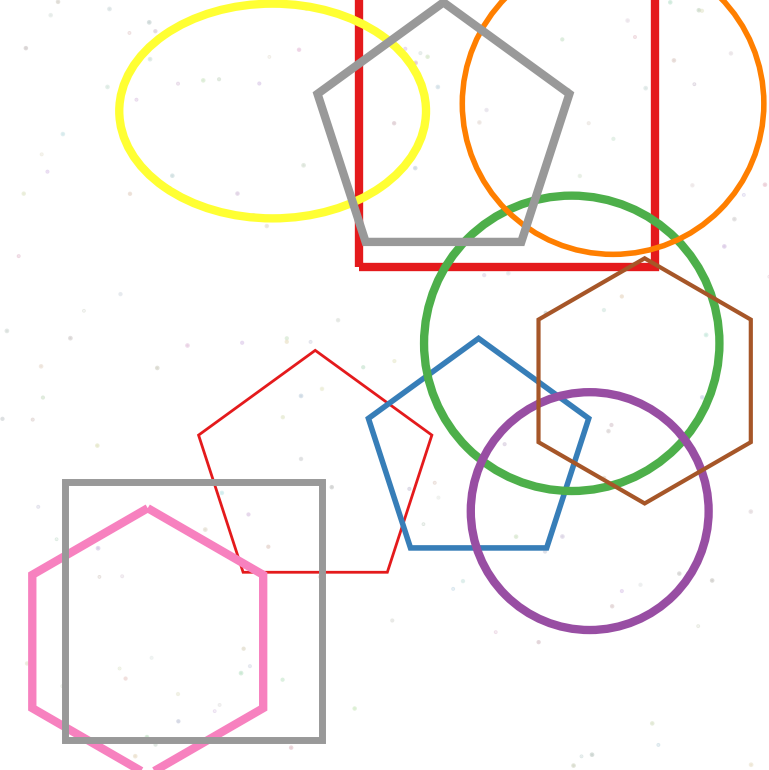[{"shape": "pentagon", "thickness": 1, "radius": 0.8, "center": [0.409, 0.386]}, {"shape": "square", "thickness": 3, "radius": 0.96, "center": [0.659, 0.846]}, {"shape": "pentagon", "thickness": 2, "radius": 0.75, "center": [0.622, 0.41]}, {"shape": "circle", "thickness": 3, "radius": 0.96, "center": [0.743, 0.554]}, {"shape": "circle", "thickness": 3, "radius": 0.77, "center": [0.766, 0.336]}, {"shape": "circle", "thickness": 2, "radius": 0.98, "center": [0.796, 0.865]}, {"shape": "oval", "thickness": 3, "radius": 1.0, "center": [0.354, 0.856]}, {"shape": "hexagon", "thickness": 1.5, "radius": 0.8, "center": [0.837, 0.505]}, {"shape": "hexagon", "thickness": 3, "radius": 0.87, "center": [0.192, 0.167]}, {"shape": "pentagon", "thickness": 3, "radius": 0.86, "center": [0.576, 0.825]}, {"shape": "square", "thickness": 2.5, "radius": 0.84, "center": [0.251, 0.207]}]